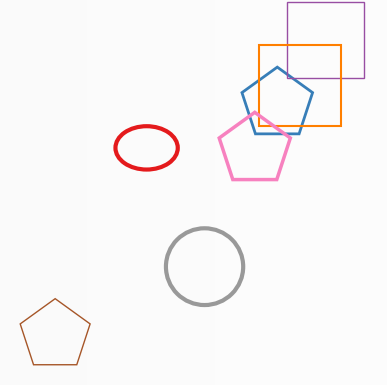[{"shape": "oval", "thickness": 3, "radius": 0.4, "center": [0.378, 0.616]}, {"shape": "pentagon", "thickness": 2, "radius": 0.48, "center": [0.716, 0.73]}, {"shape": "square", "thickness": 1, "radius": 0.5, "center": [0.839, 0.896]}, {"shape": "square", "thickness": 1.5, "radius": 0.53, "center": [0.774, 0.778]}, {"shape": "pentagon", "thickness": 1, "radius": 0.47, "center": [0.142, 0.129]}, {"shape": "pentagon", "thickness": 2.5, "radius": 0.48, "center": [0.657, 0.612]}, {"shape": "circle", "thickness": 3, "radius": 0.5, "center": [0.528, 0.307]}]